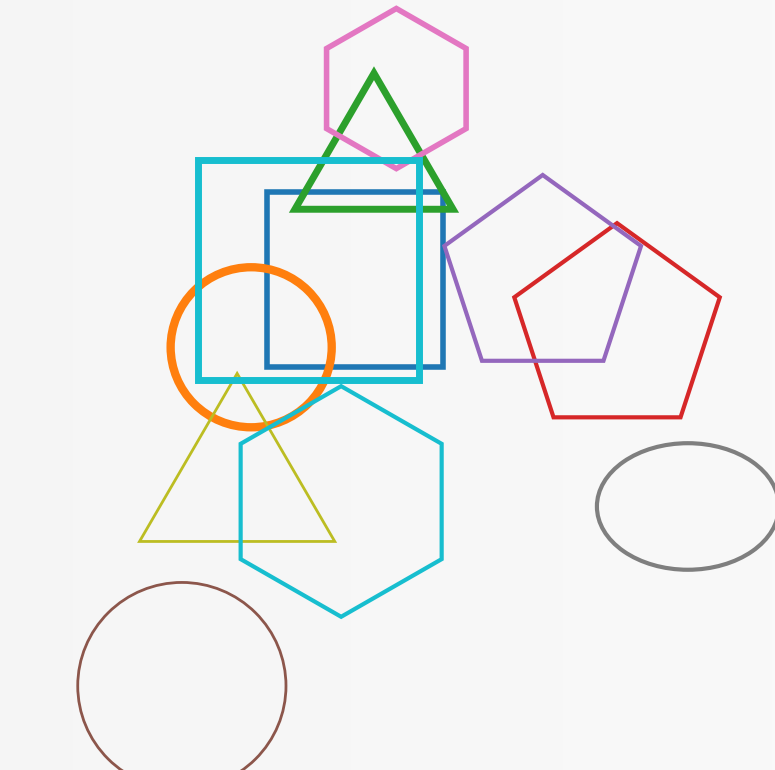[{"shape": "square", "thickness": 2, "radius": 0.57, "center": [0.458, 0.637]}, {"shape": "circle", "thickness": 3, "radius": 0.52, "center": [0.324, 0.549]}, {"shape": "triangle", "thickness": 2.5, "radius": 0.59, "center": [0.483, 0.787]}, {"shape": "pentagon", "thickness": 1.5, "radius": 0.7, "center": [0.796, 0.571]}, {"shape": "pentagon", "thickness": 1.5, "radius": 0.67, "center": [0.7, 0.639]}, {"shape": "circle", "thickness": 1, "radius": 0.67, "center": [0.235, 0.109]}, {"shape": "hexagon", "thickness": 2, "radius": 0.52, "center": [0.511, 0.885]}, {"shape": "oval", "thickness": 1.5, "radius": 0.59, "center": [0.888, 0.342]}, {"shape": "triangle", "thickness": 1, "radius": 0.73, "center": [0.306, 0.37]}, {"shape": "square", "thickness": 2.5, "radius": 0.71, "center": [0.398, 0.649]}, {"shape": "hexagon", "thickness": 1.5, "radius": 0.75, "center": [0.44, 0.349]}]